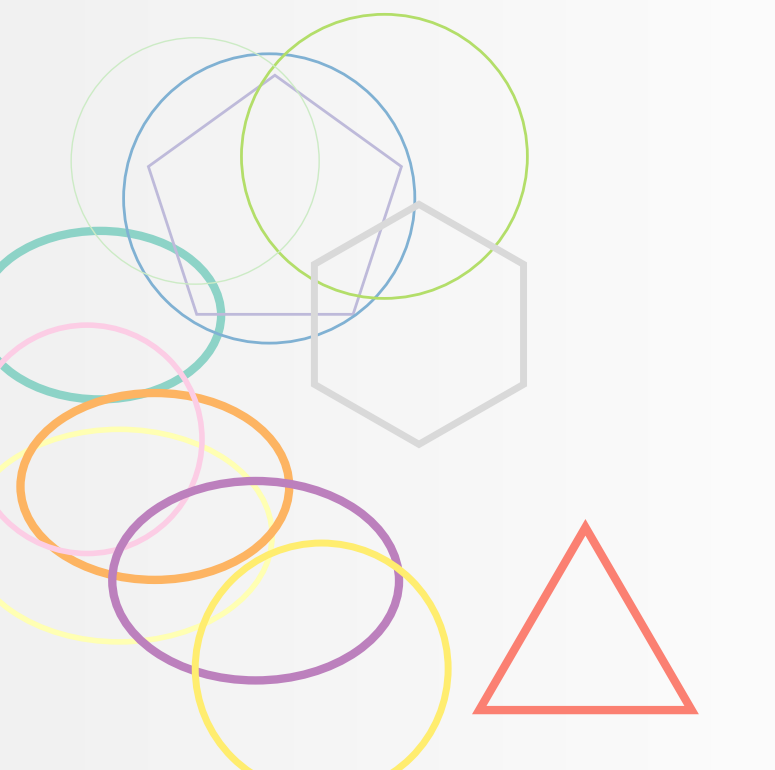[{"shape": "oval", "thickness": 3, "radius": 0.78, "center": [0.129, 0.591]}, {"shape": "oval", "thickness": 2, "radius": 0.99, "center": [0.154, 0.304]}, {"shape": "pentagon", "thickness": 1, "radius": 0.86, "center": [0.355, 0.731]}, {"shape": "triangle", "thickness": 3, "radius": 0.79, "center": [0.755, 0.157]}, {"shape": "circle", "thickness": 1, "radius": 0.94, "center": [0.347, 0.742]}, {"shape": "oval", "thickness": 3, "radius": 0.87, "center": [0.2, 0.368]}, {"shape": "circle", "thickness": 1, "radius": 0.92, "center": [0.496, 0.797]}, {"shape": "circle", "thickness": 2, "radius": 0.74, "center": [0.112, 0.429]}, {"shape": "hexagon", "thickness": 2.5, "radius": 0.78, "center": [0.541, 0.579]}, {"shape": "oval", "thickness": 3, "radius": 0.93, "center": [0.33, 0.246]}, {"shape": "circle", "thickness": 0.5, "radius": 0.8, "center": [0.252, 0.791]}, {"shape": "circle", "thickness": 2.5, "radius": 0.82, "center": [0.415, 0.132]}]